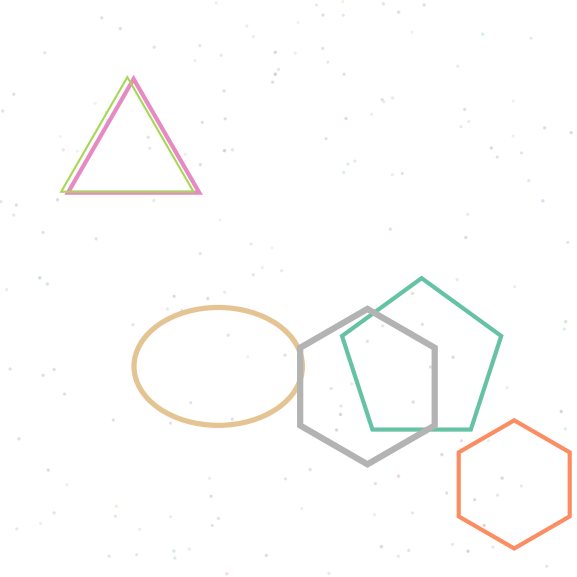[{"shape": "pentagon", "thickness": 2, "radius": 0.72, "center": [0.73, 0.373]}, {"shape": "hexagon", "thickness": 2, "radius": 0.55, "center": [0.89, 0.16]}, {"shape": "triangle", "thickness": 2, "radius": 0.66, "center": [0.231, 0.731]}, {"shape": "triangle", "thickness": 1, "radius": 0.66, "center": [0.221, 0.733]}, {"shape": "oval", "thickness": 2.5, "radius": 0.73, "center": [0.378, 0.365]}, {"shape": "hexagon", "thickness": 3, "radius": 0.67, "center": [0.636, 0.33]}]